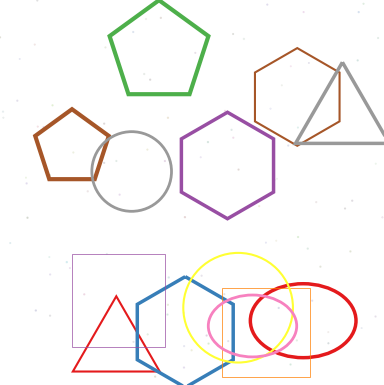[{"shape": "oval", "thickness": 2.5, "radius": 0.69, "center": [0.787, 0.167]}, {"shape": "triangle", "thickness": 1.5, "radius": 0.65, "center": [0.302, 0.1]}, {"shape": "hexagon", "thickness": 2.5, "radius": 0.72, "center": [0.481, 0.138]}, {"shape": "pentagon", "thickness": 3, "radius": 0.67, "center": [0.413, 0.865]}, {"shape": "hexagon", "thickness": 2.5, "radius": 0.69, "center": [0.591, 0.57]}, {"shape": "square", "thickness": 0.5, "radius": 0.6, "center": [0.308, 0.22]}, {"shape": "square", "thickness": 0.5, "radius": 0.58, "center": [0.691, 0.136]}, {"shape": "circle", "thickness": 1.5, "radius": 0.71, "center": [0.619, 0.201]}, {"shape": "hexagon", "thickness": 1.5, "radius": 0.63, "center": [0.772, 0.748]}, {"shape": "pentagon", "thickness": 3, "radius": 0.5, "center": [0.187, 0.616]}, {"shape": "oval", "thickness": 2, "radius": 0.57, "center": [0.656, 0.153]}, {"shape": "circle", "thickness": 2, "radius": 0.52, "center": [0.342, 0.555]}, {"shape": "triangle", "thickness": 2.5, "radius": 0.7, "center": [0.889, 0.698]}]